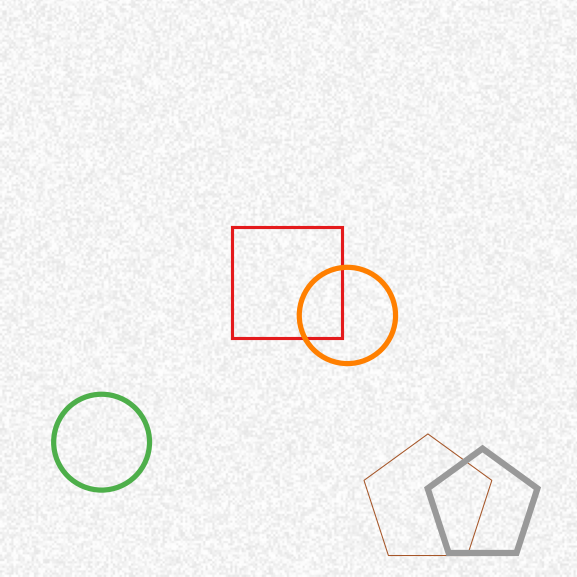[{"shape": "square", "thickness": 1.5, "radius": 0.48, "center": [0.497, 0.51]}, {"shape": "circle", "thickness": 2.5, "radius": 0.41, "center": [0.176, 0.233]}, {"shape": "circle", "thickness": 2.5, "radius": 0.42, "center": [0.602, 0.453]}, {"shape": "pentagon", "thickness": 0.5, "radius": 0.58, "center": [0.741, 0.131]}, {"shape": "pentagon", "thickness": 3, "radius": 0.5, "center": [0.836, 0.122]}]